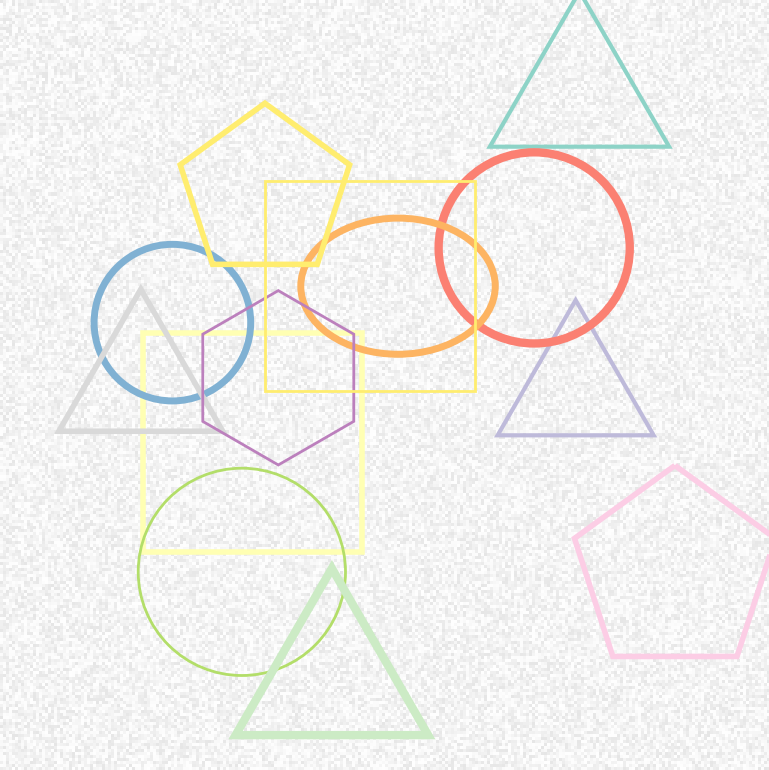[{"shape": "triangle", "thickness": 1.5, "radius": 0.67, "center": [0.753, 0.877]}, {"shape": "square", "thickness": 2, "radius": 0.71, "center": [0.328, 0.425]}, {"shape": "triangle", "thickness": 1.5, "radius": 0.59, "center": [0.748, 0.493]}, {"shape": "circle", "thickness": 3, "radius": 0.62, "center": [0.694, 0.678]}, {"shape": "circle", "thickness": 2.5, "radius": 0.51, "center": [0.224, 0.581]}, {"shape": "oval", "thickness": 2.5, "radius": 0.63, "center": [0.517, 0.628]}, {"shape": "circle", "thickness": 1, "radius": 0.67, "center": [0.314, 0.257]}, {"shape": "pentagon", "thickness": 2, "radius": 0.69, "center": [0.876, 0.258]}, {"shape": "triangle", "thickness": 2, "radius": 0.61, "center": [0.183, 0.501]}, {"shape": "hexagon", "thickness": 1, "radius": 0.57, "center": [0.361, 0.509]}, {"shape": "triangle", "thickness": 3, "radius": 0.72, "center": [0.431, 0.118]}, {"shape": "square", "thickness": 1, "radius": 0.68, "center": [0.48, 0.629]}, {"shape": "pentagon", "thickness": 2, "radius": 0.58, "center": [0.344, 0.75]}]